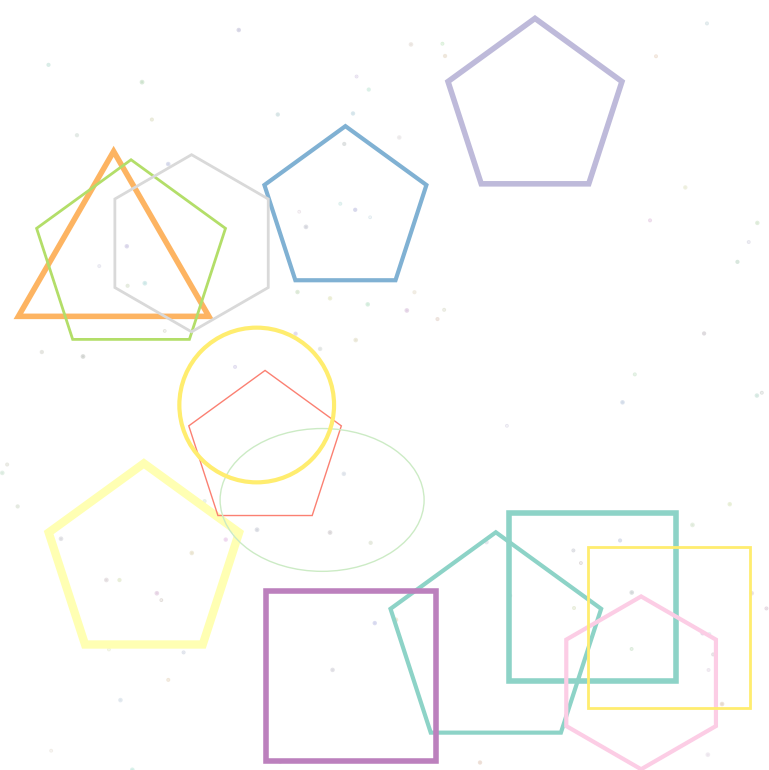[{"shape": "pentagon", "thickness": 1.5, "radius": 0.72, "center": [0.644, 0.165]}, {"shape": "square", "thickness": 2, "radius": 0.54, "center": [0.769, 0.225]}, {"shape": "pentagon", "thickness": 3, "radius": 0.65, "center": [0.187, 0.268]}, {"shape": "pentagon", "thickness": 2, "radius": 0.59, "center": [0.695, 0.857]}, {"shape": "pentagon", "thickness": 0.5, "radius": 0.52, "center": [0.344, 0.415]}, {"shape": "pentagon", "thickness": 1.5, "radius": 0.55, "center": [0.449, 0.726]}, {"shape": "triangle", "thickness": 2, "radius": 0.71, "center": [0.148, 0.661]}, {"shape": "pentagon", "thickness": 1, "radius": 0.64, "center": [0.17, 0.664]}, {"shape": "hexagon", "thickness": 1.5, "radius": 0.56, "center": [0.833, 0.113]}, {"shape": "hexagon", "thickness": 1, "radius": 0.58, "center": [0.249, 0.684]}, {"shape": "square", "thickness": 2, "radius": 0.55, "center": [0.456, 0.122]}, {"shape": "oval", "thickness": 0.5, "radius": 0.66, "center": [0.418, 0.351]}, {"shape": "circle", "thickness": 1.5, "radius": 0.5, "center": [0.333, 0.474]}, {"shape": "square", "thickness": 1, "radius": 0.52, "center": [0.869, 0.185]}]